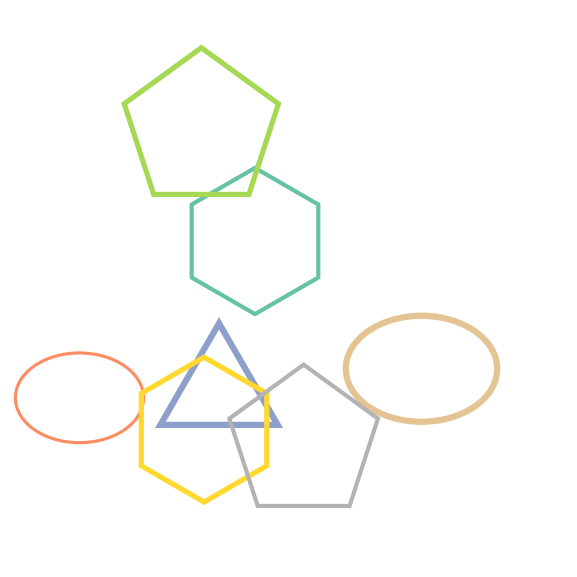[{"shape": "hexagon", "thickness": 2, "radius": 0.63, "center": [0.442, 0.582]}, {"shape": "oval", "thickness": 1.5, "radius": 0.55, "center": [0.138, 0.31]}, {"shape": "triangle", "thickness": 3, "radius": 0.59, "center": [0.379, 0.322]}, {"shape": "pentagon", "thickness": 2.5, "radius": 0.7, "center": [0.349, 0.776]}, {"shape": "hexagon", "thickness": 2.5, "radius": 0.63, "center": [0.353, 0.255]}, {"shape": "oval", "thickness": 3, "radius": 0.66, "center": [0.73, 0.361]}, {"shape": "pentagon", "thickness": 2, "radius": 0.68, "center": [0.526, 0.232]}]